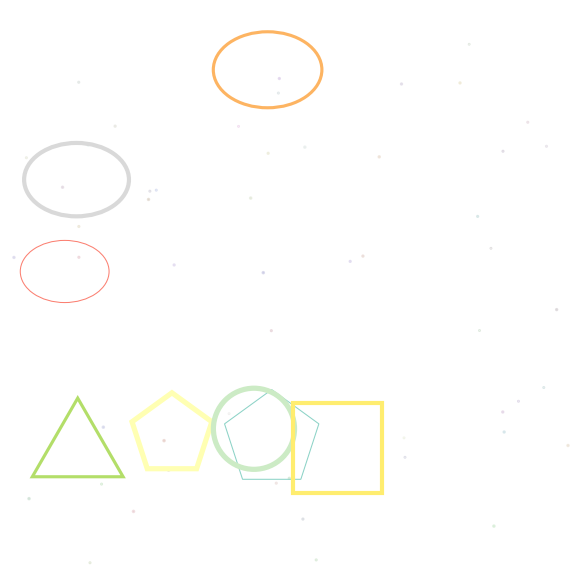[{"shape": "pentagon", "thickness": 0.5, "radius": 0.43, "center": [0.47, 0.239]}, {"shape": "pentagon", "thickness": 2.5, "radius": 0.36, "center": [0.298, 0.246]}, {"shape": "oval", "thickness": 0.5, "radius": 0.38, "center": [0.112, 0.529]}, {"shape": "oval", "thickness": 1.5, "radius": 0.47, "center": [0.463, 0.878]}, {"shape": "triangle", "thickness": 1.5, "radius": 0.45, "center": [0.135, 0.219]}, {"shape": "oval", "thickness": 2, "radius": 0.45, "center": [0.133, 0.688]}, {"shape": "circle", "thickness": 2.5, "radius": 0.35, "center": [0.44, 0.257]}, {"shape": "square", "thickness": 2, "radius": 0.39, "center": [0.585, 0.223]}]